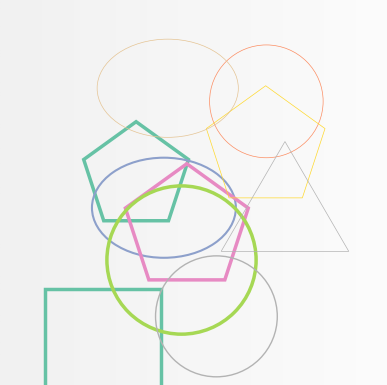[{"shape": "pentagon", "thickness": 2.5, "radius": 0.71, "center": [0.351, 0.542]}, {"shape": "square", "thickness": 2.5, "radius": 0.75, "center": [0.267, 0.1]}, {"shape": "circle", "thickness": 0.5, "radius": 0.73, "center": [0.687, 0.737]}, {"shape": "oval", "thickness": 1.5, "radius": 0.93, "center": [0.423, 0.46]}, {"shape": "pentagon", "thickness": 2.5, "radius": 0.83, "center": [0.482, 0.408]}, {"shape": "circle", "thickness": 2.5, "radius": 0.96, "center": [0.468, 0.325]}, {"shape": "pentagon", "thickness": 0.5, "radius": 0.8, "center": [0.686, 0.616]}, {"shape": "oval", "thickness": 0.5, "radius": 0.91, "center": [0.433, 0.771]}, {"shape": "circle", "thickness": 1, "radius": 0.79, "center": [0.558, 0.178]}, {"shape": "triangle", "thickness": 0.5, "radius": 0.95, "center": [0.735, 0.442]}]